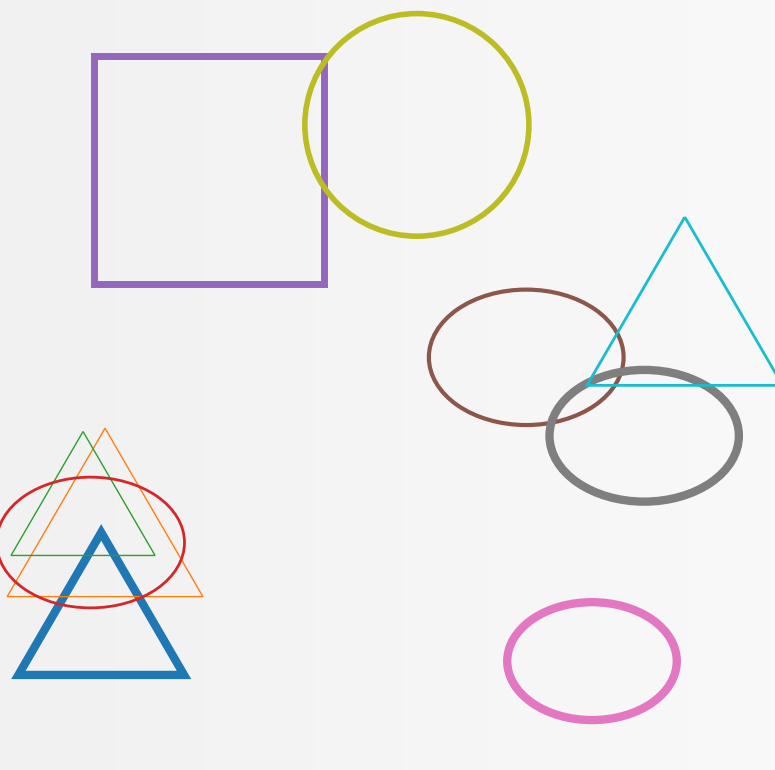[{"shape": "triangle", "thickness": 3, "radius": 0.62, "center": [0.131, 0.185]}, {"shape": "triangle", "thickness": 0.5, "radius": 0.73, "center": [0.136, 0.298]}, {"shape": "triangle", "thickness": 0.5, "radius": 0.54, "center": [0.107, 0.332]}, {"shape": "oval", "thickness": 1, "radius": 0.61, "center": [0.117, 0.295]}, {"shape": "square", "thickness": 2.5, "radius": 0.74, "center": [0.27, 0.779]}, {"shape": "oval", "thickness": 1.5, "radius": 0.63, "center": [0.679, 0.536]}, {"shape": "oval", "thickness": 3, "radius": 0.55, "center": [0.764, 0.141]}, {"shape": "oval", "thickness": 3, "radius": 0.61, "center": [0.831, 0.434]}, {"shape": "circle", "thickness": 2, "radius": 0.72, "center": [0.538, 0.838]}, {"shape": "triangle", "thickness": 1, "radius": 0.73, "center": [0.884, 0.572]}]